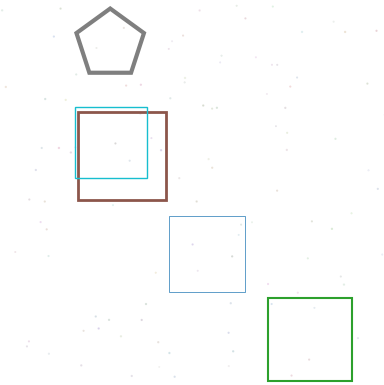[{"shape": "square", "thickness": 0.5, "radius": 0.49, "center": [0.538, 0.339]}, {"shape": "square", "thickness": 1.5, "radius": 0.54, "center": [0.805, 0.118]}, {"shape": "square", "thickness": 2, "radius": 0.57, "center": [0.317, 0.595]}, {"shape": "pentagon", "thickness": 3, "radius": 0.46, "center": [0.286, 0.886]}, {"shape": "square", "thickness": 1, "radius": 0.46, "center": [0.288, 0.631]}]